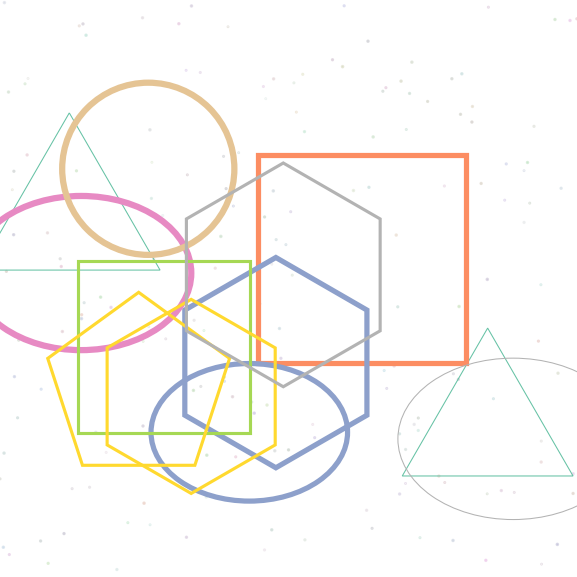[{"shape": "triangle", "thickness": 0.5, "radius": 0.91, "center": [0.12, 0.622]}, {"shape": "triangle", "thickness": 0.5, "radius": 0.85, "center": [0.844, 0.26]}, {"shape": "square", "thickness": 2.5, "radius": 0.9, "center": [0.627, 0.55]}, {"shape": "hexagon", "thickness": 2.5, "radius": 0.91, "center": [0.478, 0.371]}, {"shape": "oval", "thickness": 2.5, "radius": 0.85, "center": [0.432, 0.251]}, {"shape": "oval", "thickness": 3, "radius": 0.95, "center": [0.141, 0.526]}, {"shape": "square", "thickness": 1.5, "radius": 0.75, "center": [0.284, 0.398]}, {"shape": "pentagon", "thickness": 1.5, "radius": 0.83, "center": [0.24, 0.327]}, {"shape": "hexagon", "thickness": 1.5, "radius": 0.84, "center": [0.331, 0.313]}, {"shape": "circle", "thickness": 3, "radius": 0.75, "center": [0.257, 0.707]}, {"shape": "hexagon", "thickness": 1.5, "radius": 0.97, "center": [0.491, 0.523]}, {"shape": "oval", "thickness": 0.5, "radius": 1.0, "center": [0.889, 0.239]}]